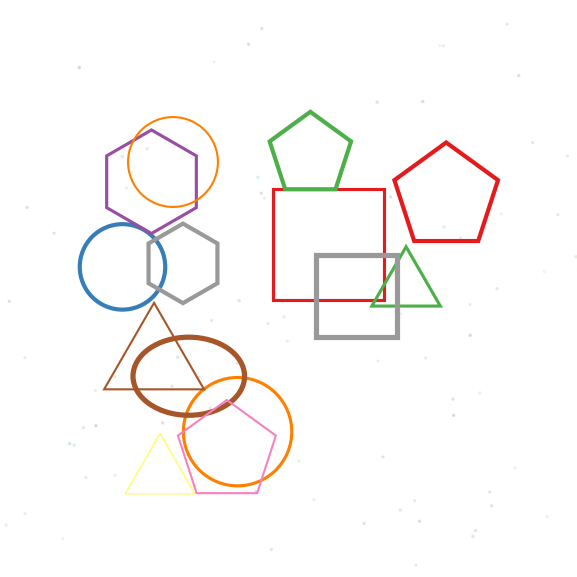[{"shape": "square", "thickness": 1.5, "radius": 0.48, "center": [0.569, 0.576]}, {"shape": "pentagon", "thickness": 2, "radius": 0.47, "center": [0.773, 0.658]}, {"shape": "circle", "thickness": 2, "radius": 0.37, "center": [0.212, 0.537]}, {"shape": "pentagon", "thickness": 2, "radius": 0.37, "center": [0.537, 0.731]}, {"shape": "triangle", "thickness": 1.5, "radius": 0.34, "center": [0.703, 0.503]}, {"shape": "hexagon", "thickness": 1.5, "radius": 0.45, "center": [0.262, 0.684]}, {"shape": "circle", "thickness": 1.5, "radius": 0.47, "center": [0.411, 0.252]}, {"shape": "circle", "thickness": 1, "radius": 0.39, "center": [0.3, 0.719]}, {"shape": "triangle", "thickness": 0.5, "radius": 0.35, "center": [0.277, 0.179]}, {"shape": "oval", "thickness": 2.5, "radius": 0.48, "center": [0.327, 0.348]}, {"shape": "triangle", "thickness": 1, "radius": 0.5, "center": [0.267, 0.375]}, {"shape": "pentagon", "thickness": 1, "radius": 0.45, "center": [0.393, 0.217]}, {"shape": "square", "thickness": 2.5, "radius": 0.35, "center": [0.617, 0.487]}, {"shape": "hexagon", "thickness": 2, "radius": 0.34, "center": [0.317, 0.543]}]